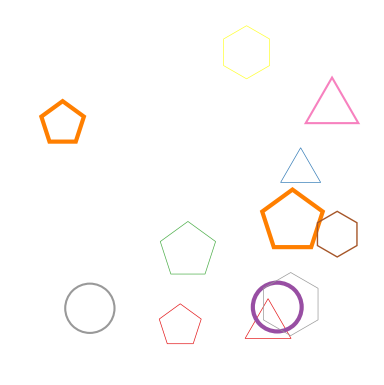[{"shape": "pentagon", "thickness": 0.5, "radius": 0.29, "center": [0.468, 0.154]}, {"shape": "triangle", "thickness": 0.5, "radius": 0.34, "center": [0.696, 0.155]}, {"shape": "triangle", "thickness": 0.5, "radius": 0.3, "center": [0.781, 0.556]}, {"shape": "pentagon", "thickness": 0.5, "radius": 0.38, "center": [0.488, 0.349]}, {"shape": "circle", "thickness": 3, "radius": 0.32, "center": [0.72, 0.202]}, {"shape": "pentagon", "thickness": 3, "radius": 0.41, "center": [0.76, 0.425]}, {"shape": "pentagon", "thickness": 3, "radius": 0.29, "center": [0.163, 0.679]}, {"shape": "hexagon", "thickness": 0.5, "radius": 0.34, "center": [0.64, 0.864]}, {"shape": "hexagon", "thickness": 1, "radius": 0.3, "center": [0.876, 0.392]}, {"shape": "triangle", "thickness": 1.5, "radius": 0.39, "center": [0.862, 0.72]}, {"shape": "hexagon", "thickness": 0.5, "radius": 0.41, "center": [0.755, 0.21]}, {"shape": "circle", "thickness": 1.5, "radius": 0.32, "center": [0.233, 0.199]}]